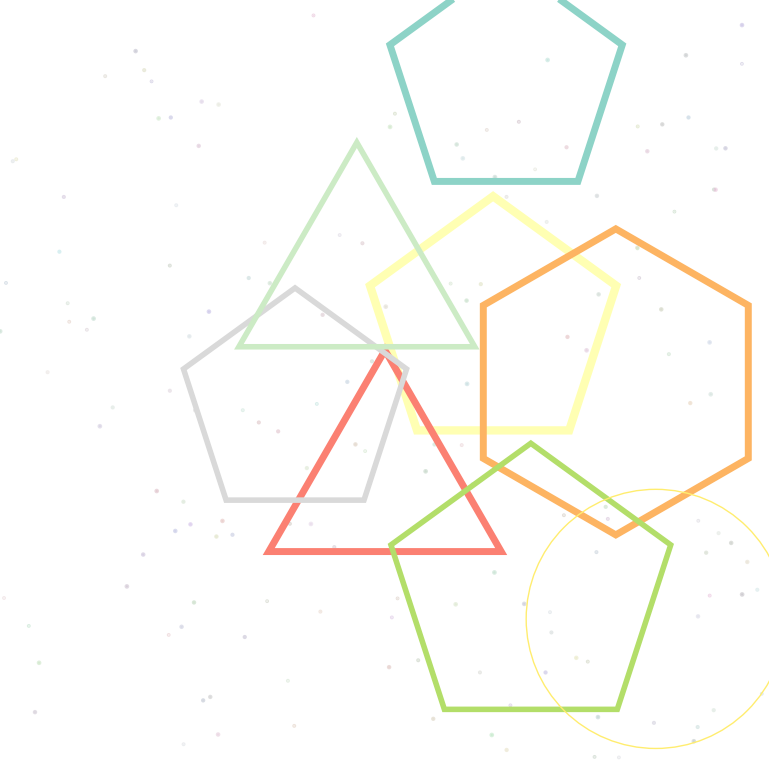[{"shape": "pentagon", "thickness": 2.5, "radius": 0.79, "center": [0.657, 0.893]}, {"shape": "pentagon", "thickness": 3, "radius": 0.84, "center": [0.64, 0.577]}, {"shape": "triangle", "thickness": 2.5, "radius": 0.87, "center": [0.5, 0.371]}, {"shape": "hexagon", "thickness": 2.5, "radius": 0.99, "center": [0.8, 0.504]}, {"shape": "pentagon", "thickness": 2, "radius": 0.96, "center": [0.689, 0.233]}, {"shape": "pentagon", "thickness": 2, "radius": 0.76, "center": [0.383, 0.474]}, {"shape": "triangle", "thickness": 2, "radius": 0.88, "center": [0.463, 0.638]}, {"shape": "circle", "thickness": 0.5, "radius": 0.84, "center": [0.852, 0.196]}]